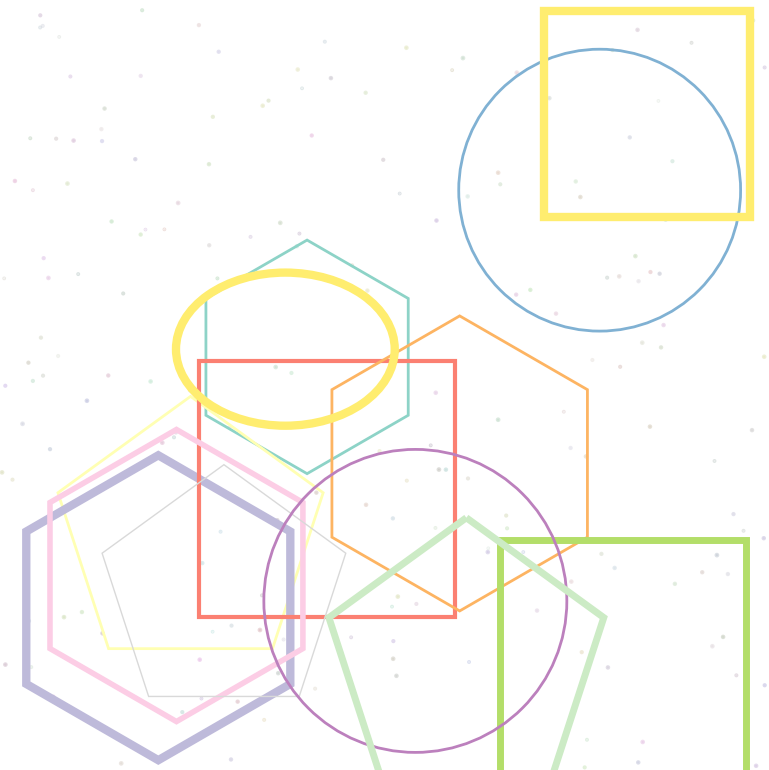[{"shape": "hexagon", "thickness": 1, "radius": 0.76, "center": [0.399, 0.537]}, {"shape": "pentagon", "thickness": 1, "radius": 0.91, "center": [0.247, 0.304]}, {"shape": "hexagon", "thickness": 3, "radius": 0.99, "center": [0.206, 0.211]}, {"shape": "square", "thickness": 1.5, "radius": 0.83, "center": [0.424, 0.365]}, {"shape": "circle", "thickness": 1, "radius": 0.92, "center": [0.779, 0.753]}, {"shape": "hexagon", "thickness": 1, "radius": 0.96, "center": [0.597, 0.398]}, {"shape": "square", "thickness": 2.5, "radius": 0.8, "center": [0.81, 0.139]}, {"shape": "hexagon", "thickness": 2, "radius": 0.95, "center": [0.229, 0.253]}, {"shape": "pentagon", "thickness": 0.5, "radius": 0.83, "center": [0.291, 0.23]}, {"shape": "circle", "thickness": 1, "radius": 0.98, "center": [0.539, 0.22]}, {"shape": "pentagon", "thickness": 2.5, "radius": 0.94, "center": [0.606, 0.14]}, {"shape": "oval", "thickness": 3, "radius": 0.71, "center": [0.371, 0.547]}, {"shape": "square", "thickness": 3, "radius": 0.67, "center": [0.84, 0.852]}]